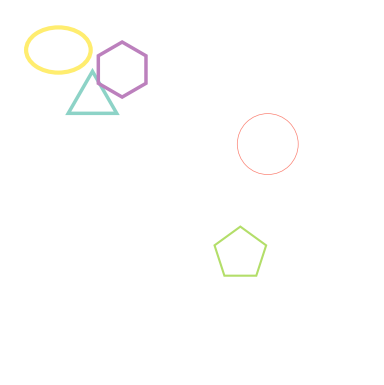[{"shape": "triangle", "thickness": 2.5, "radius": 0.36, "center": [0.24, 0.742]}, {"shape": "circle", "thickness": 0.5, "radius": 0.4, "center": [0.695, 0.626]}, {"shape": "pentagon", "thickness": 1.5, "radius": 0.35, "center": [0.624, 0.341]}, {"shape": "hexagon", "thickness": 2.5, "radius": 0.36, "center": [0.317, 0.819]}, {"shape": "oval", "thickness": 3, "radius": 0.42, "center": [0.152, 0.87]}]